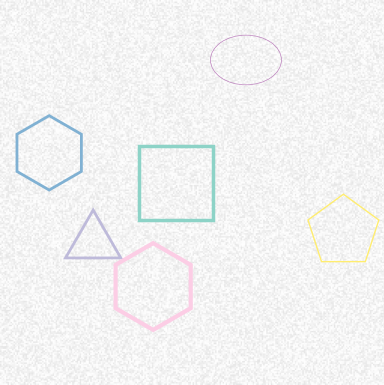[{"shape": "square", "thickness": 2.5, "radius": 0.48, "center": [0.457, 0.525]}, {"shape": "triangle", "thickness": 2, "radius": 0.41, "center": [0.242, 0.371]}, {"shape": "hexagon", "thickness": 2, "radius": 0.48, "center": [0.128, 0.603]}, {"shape": "hexagon", "thickness": 3, "radius": 0.56, "center": [0.398, 0.256]}, {"shape": "oval", "thickness": 0.5, "radius": 0.46, "center": [0.639, 0.844]}, {"shape": "pentagon", "thickness": 1, "radius": 0.48, "center": [0.892, 0.399]}]